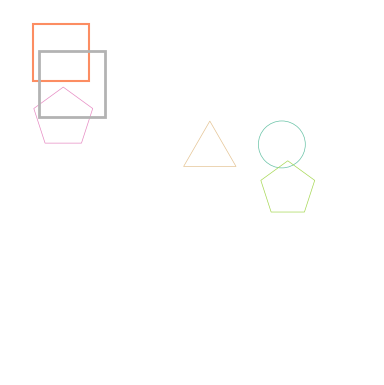[{"shape": "circle", "thickness": 0.5, "radius": 0.3, "center": [0.732, 0.625]}, {"shape": "square", "thickness": 1.5, "radius": 0.36, "center": [0.159, 0.863]}, {"shape": "pentagon", "thickness": 0.5, "radius": 0.4, "center": [0.164, 0.693]}, {"shape": "pentagon", "thickness": 0.5, "radius": 0.37, "center": [0.747, 0.509]}, {"shape": "triangle", "thickness": 0.5, "radius": 0.39, "center": [0.545, 0.607]}, {"shape": "square", "thickness": 2, "radius": 0.43, "center": [0.187, 0.783]}]